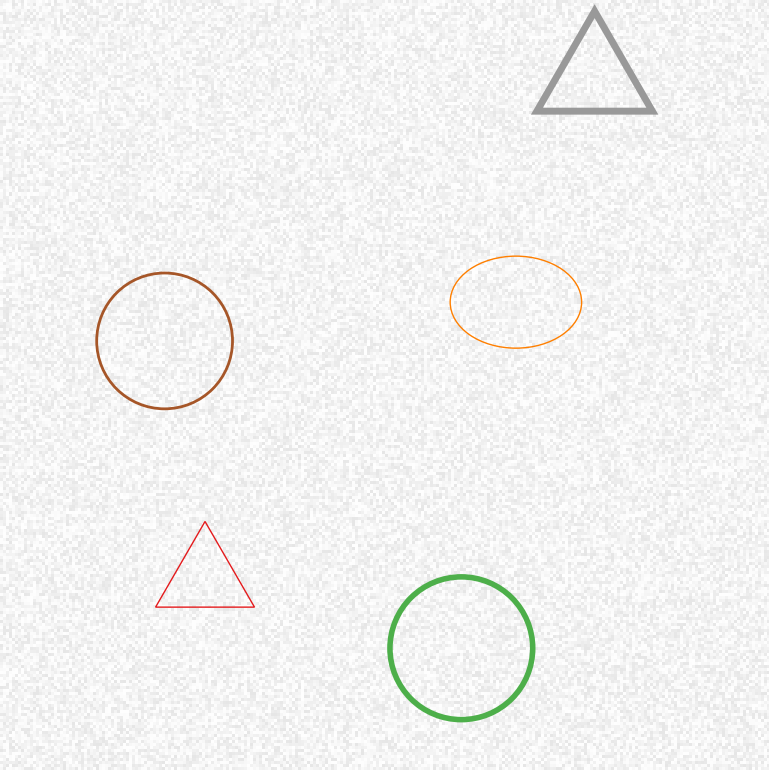[{"shape": "triangle", "thickness": 0.5, "radius": 0.37, "center": [0.266, 0.249]}, {"shape": "circle", "thickness": 2, "radius": 0.46, "center": [0.599, 0.158]}, {"shape": "oval", "thickness": 0.5, "radius": 0.43, "center": [0.67, 0.608]}, {"shape": "circle", "thickness": 1, "radius": 0.44, "center": [0.214, 0.557]}, {"shape": "triangle", "thickness": 2.5, "radius": 0.43, "center": [0.772, 0.899]}]